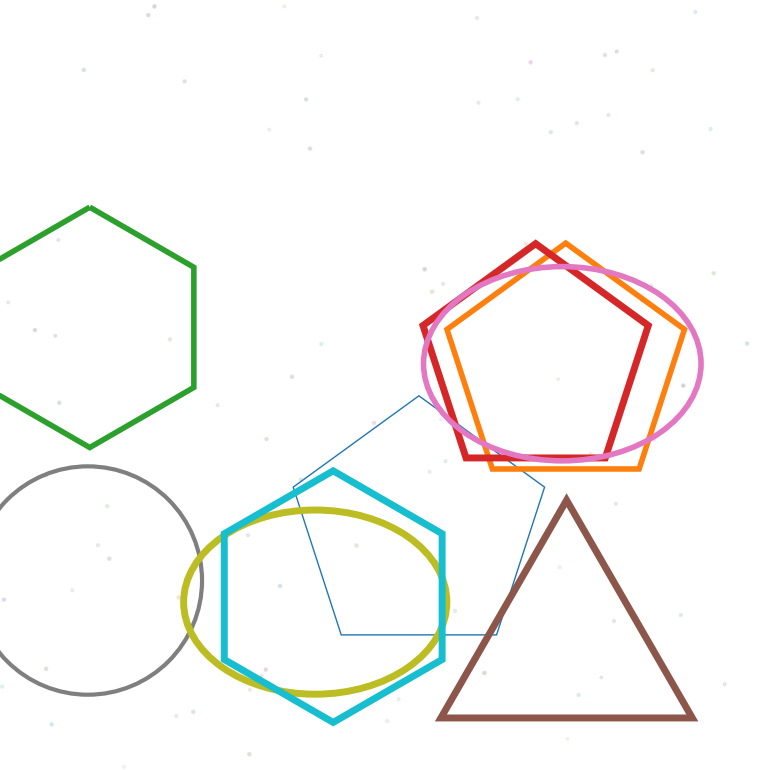[{"shape": "pentagon", "thickness": 0.5, "radius": 0.86, "center": [0.544, 0.314]}, {"shape": "pentagon", "thickness": 2, "radius": 0.81, "center": [0.735, 0.522]}, {"shape": "hexagon", "thickness": 2, "radius": 0.78, "center": [0.117, 0.575]}, {"shape": "pentagon", "thickness": 2.5, "radius": 0.77, "center": [0.696, 0.53]}, {"shape": "triangle", "thickness": 2.5, "radius": 0.94, "center": [0.736, 0.162]}, {"shape": "oval", "thickness": 2, "radius": 0.9, "center": [0.73, 0.528]}, {"shape": "circle", "thickness": 1.5, "radius": 0.74, "center": [0.114, 0.246]}, {"shape": "oval", "thickness": 2.5, "radius": 0.85, "center": [0.409, 0.218]}, {"shape": "hexagon", "thickness": 2.5, "radius": 0.82, "center": [0.433, 0.225]}]